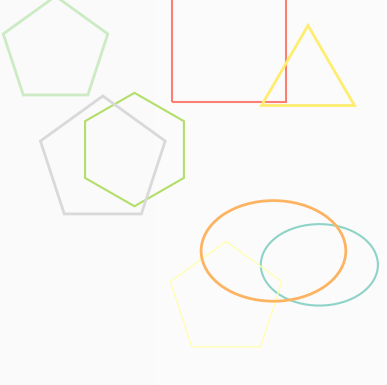[{"shape": "oval", "thickness": 1.5, "radius": 0.76, "center": [0.824, 0.312]}, {"shape": "pentagon", "thickness": 1, "radius": 0.76, "center": [0.584, 0.222]}, {"shape": "square", "thickness": 1.5, "radius": 0.74, "center": [0.592, 0.883]}, {"shape": "oval", "thickness": 2, "radius": 0.93, "center": [0.706, 0.348]}, {"shape": "hexagon", "thickness": 1.5, "radius": 0.74, "center": [0.347, 0.612]}, {"shape": "pentagon", "thickness": 2, "radius": 0.85, "center": [0.265, 0.581]}, {"shape": "pentagon", "thickness": 2, "radius": 0.71, "center": [0.143, 0.868]}, {"shape": "triangle", "thickness": 2, "radius": 0.69, "center": [0.795, 0.795]}]